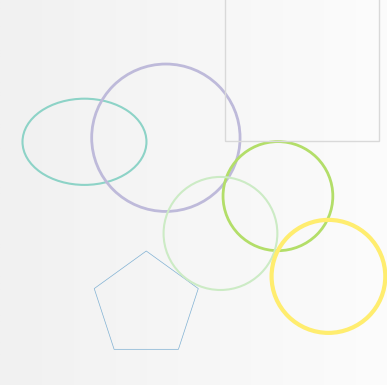[{"shape": "oval", "thickness": 1.5, "radius": 0.8, "center": [0.218, 0.632]}, {"shape": "circle", "thickness": 2, "radius": 0.96, "center": [0.428, 0.642]}, {"shape": "pentagon", "thickness": 0.5, "radius": 0.71, "center": [0.377, 0.207]}, {"shape": "circle", "thickness": 2, "radius": 0.71, "center": [0.717, 0.491]}, {"shape": "square", "thickness": 1, "radius": 0.99, "center": [0.778, 0.833]}, {"shape": "circle", "thickness": 1.5, "radius": 0.73, "center": [0.569, 0.394]}, {"shape": "circle", "thickness": 3, "radius": 0.73, "center": [0.848, 0.282]}]